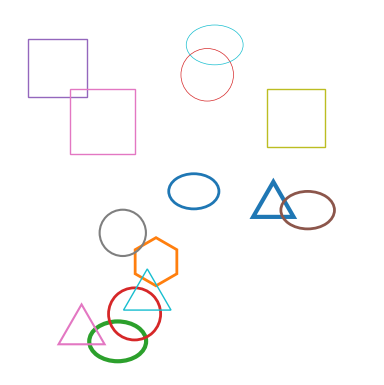[{"shape": "triangle", "thickness": 3, "radius": 0.3, "center": [0.71, 0.467]}, {"shape": "oval", "thickness": 2, "radius": 0.33, "center": [0.503, 0.503]}, {"shape": "hexagon", "thickness": 2, "radius": 0.31, "center": [0.405, 0.32]}, {"shape": "oval", "thickness": 3, "radius": 0.37, "center": [0.306, 0.113]}, {"shape": "circle", "thickness": 0.5, "radius": 0.34, "center": [0.538, 0.806]}, {"shape": "circle", "thickness": 2, "radius": 0.34, "center": [0.35, 0.185]}, {"shape": "square", "thickness": 1, "radius": 0.38, "center": [0.149, 0.823]}, {"shape": "oval", "thickness": 2, "radius": 0.35, "center": [0.799, 0.454]}, {"shape": "square", "thickness": 1, "radius": 0.42, "center": [0.266, 0.684]}, {"shape": "triangle", "thickness": 1.5, "radius": 0.35, "center": [0.212, 0.14]}, {"shape": "circle", "thickness": 1.5, "radius": 0.3, "center": [0.319, 0.395]}, {"shape": "square", "thickness": 1, "radius": 0.38, "center": [0.769, 0.694]}, {"shape": "oval", "thickness": 0.5, "radius": 0.37, "center": [0.558, 0.883]}, {"shape": "triangle", "thickness": 1, "radius": 0.36, "center": [0.383, 0.23]}]